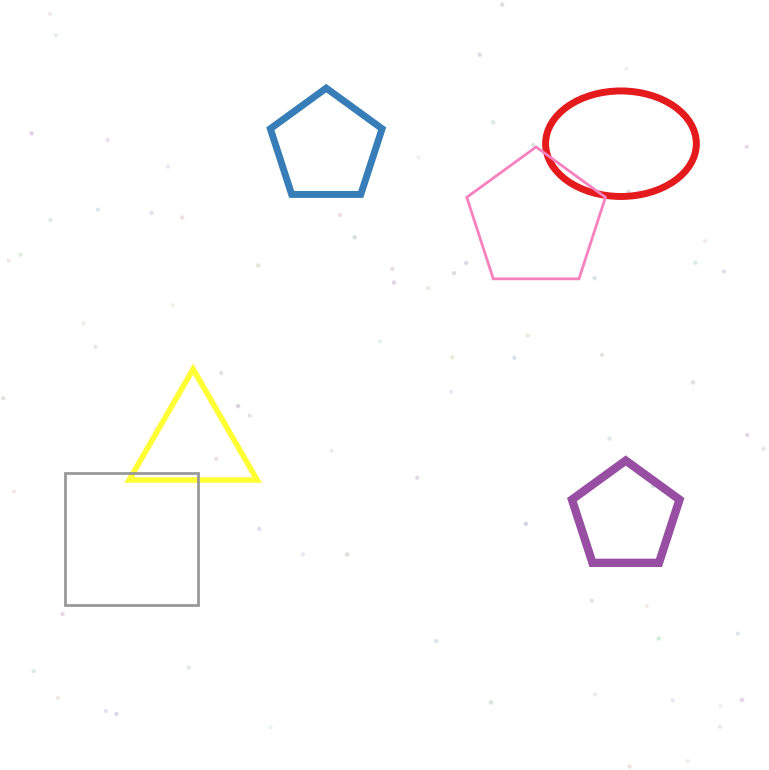[{"shape": "oval", "thickness": 2.5, "radius": 0.49, "center": [0.806, 0.813]}, {"shape": "pentagon", "thickness": 2.5, "radius": 0.38, "center": [0.424, 0.809]}, {"shape": "pentagon", "thickness": 3, "radius": 0.37, "center": [0.813, 0.328]}, {"shape": "triangle", "thickness": 2, "radius": 0.48, "center": [0.251, 0.425]}, {"shape": "pentagon", "thickness": 1, "radius": 0.47, "center": [0.696, 0.714]}, {"shape": "square", "thickness": 1, "radius": 0.43, "center": [0.171, 0.3]}]